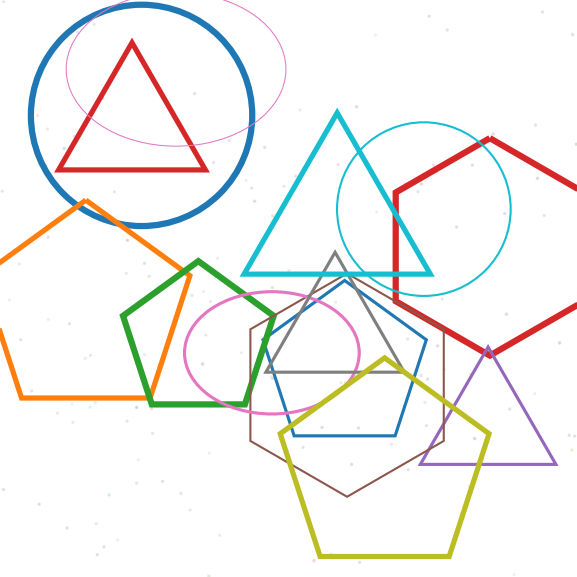[{"shape": "pentagon", "thickness": 1.5, "radius": 0.74, "center": [0.597, 0.365]}, {"shape": "circle", "thickness": 3, "radius": 0.96, "center": [0.245, 0.799]}, {"shape": "pentagon", "thickness": 2.5, "radius": 0.95, "center": [0.149, 0.463]}, {"shape": "pentagon", "thickness": 3, "radius": 0.69, "center": [0.343, 0.41]}, {"shape": "hexagon", "thickness": 3, "radius": 0.94, "center": [0.848, 0.572]}, {"shape": "triangle", "thickness": 2.5, "radius": 0.73, "center": [0.229, 0.778]}, {"shape": "triangle", "thickness": 1.5, "radius": 0.68, "center": [0.845, 0.263]}, {"shape": "hexagon", "thickness": 1, "radius": 0.97, "center": [0.601, 0.332]}, {"shape": "oval", "thickness": 1.5, "radius": 0.76, "center": [0.471, 0.388]}, {"shape": "oval", "thickness": 0.5, "radius": 0.95, "center": [0.305, 0.879]}, {"shape": "triangle", "thickness": 1.5, "radius": 0.69, "center": [0.58, 0.424]}, {"shape": "pentagon", "thickness": 2.5, "radius": 0.95, "center": [0.666, 0.189]}, {"shape": "triangle", "thickness": 2.5, "radius": 0.93, "center": [0.584, 0.618]}, {"shape": "circle", "thickness": 1, "radius": 0.75, "center": [0.734, 0.637]}]